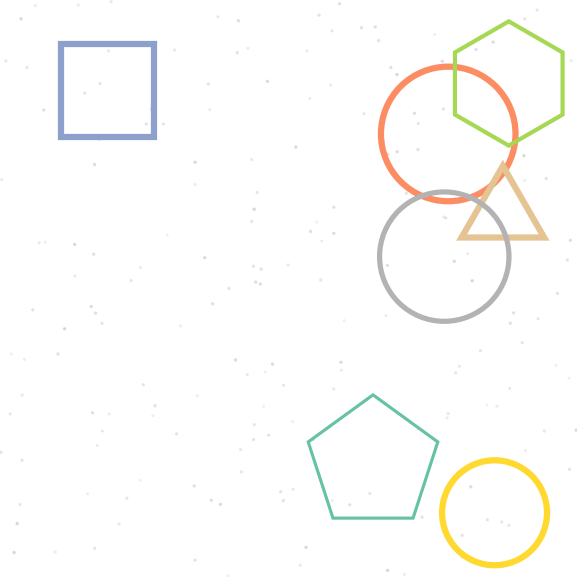[{"shape": "pentagon", "thickness": 1.5, "radius": 0.59, "center": [0.646, 0.197]}, {"shape": "circle", "thickness": 3, "radius": 0.58, "center": [0.776, 0.767]}, {"shape": "square", "thickness": 3, "radius": 0.4, "center": [0.186, 0.842]}, {"shape": "hexagon", "thickness": 2, "radius": 0.54, "center": [0.881, 0.855]}, {"shape": "circle", "thickness": 3, "radius": 0.45, "center": [0.856, 0.111]}, {"shape": "triangle", "thickness": 3, "radius": 0.41, "center": [0.871, 0.629]}, {"shape": "circle", "thickness": 2.5, "radius": 0.56, "center": [0.769, 0.555]}]